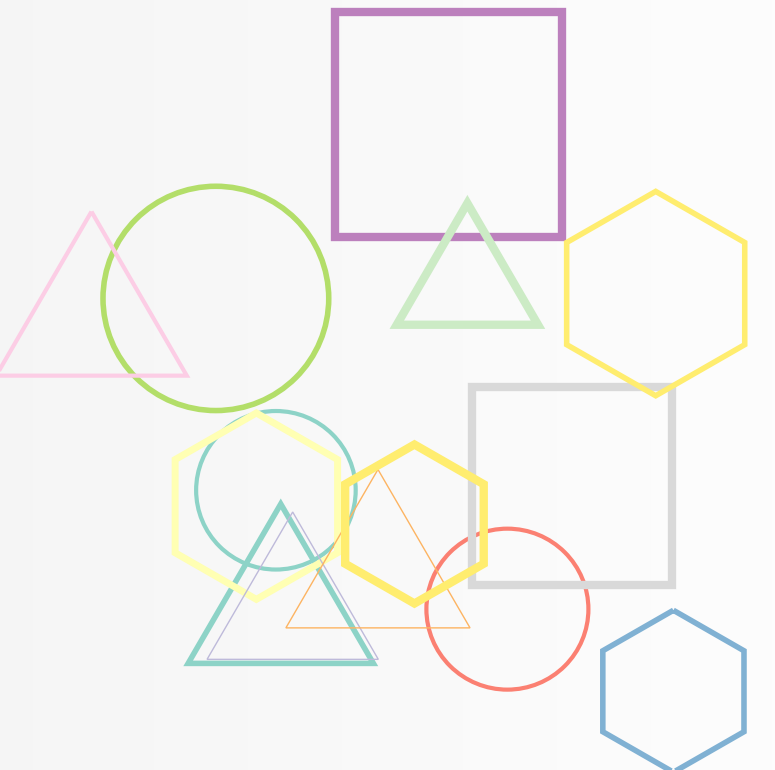[{"shape": "triangle", "thickness": 2, "radius": 0.69, "center": [0.362, 0.207]}, {"shape": "circle", "thickness": 1.5, "radius": 0.51, "center": [0.356, 0.363]}, {"shape": "hexagon", "thickness": 2.5, "radius": 0.61, "center": [0.331, 0.343]}, {"shape": "triangle", "thickness": 0.5, "radius": 0.64, "center": [0.378, 0.207]}, {"shape": "circle", "thickness": 1.5, "radius": 0.52, "center": [0.655, 0.209]}, {"shape": "hexagon", "thickness": 2, "radius": 0.53, "center": [0.869, 0.102]}, {"shape": "triangle", "thickness": 0.5, "radius": 0.69, "center": [0.488, 0.253]}, {"shape": "circle", "thickness": 2, "radius": 0.73, "center": [0.279, 0.612]}, {"shape": "triangle", "thickness": 1.5, "radius": 0.71, "center": [0.118, 0.583]}, {"shape": "square", "thickness": 3, "radius": 0.64, "center": [0.738, 0.369]}, {"shape": "square", "thickness": 3, "radius": 0.73, "center": [0.579, 0.838]}, {"shape": "triangle", "thickness": 3, "radius": 0.53, "center": [0.603, 0.631]}, {"shape": "hexagon", "thickness": 2, "radius": 0.66, "center": [0.846, 0.619]}, {"shape": "hexagon", "thickness": 3, "radius": 0.52, "center": [0.535, 0.319]}]